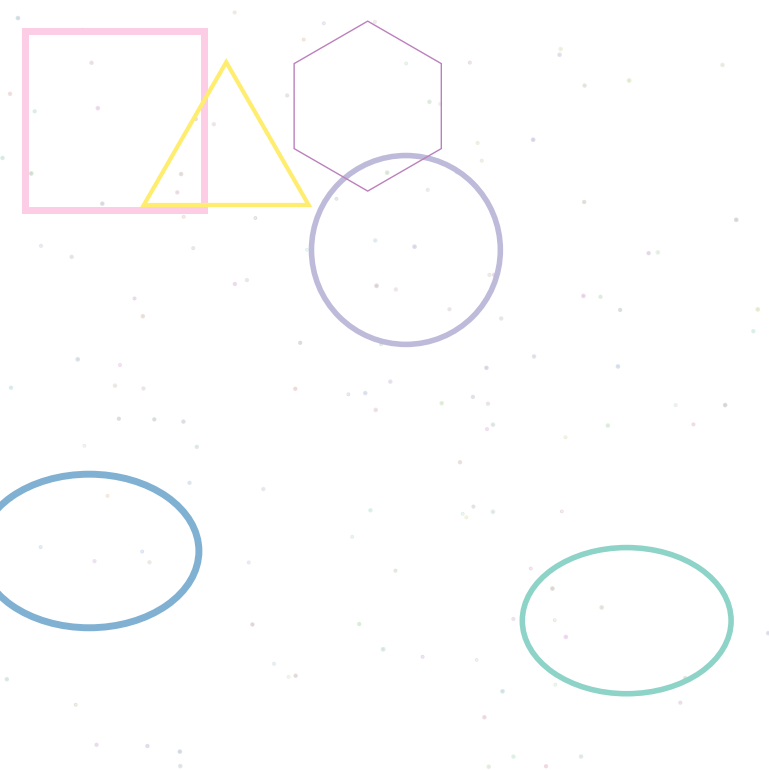[{"shape": "oval", "thickness": 2, "radius": 0.68, "center": [0.814, 0.194]}, {"shape": "circle", "thickness": 2, "radius": 0.61, "center": [0.527, 0.675]}, {"shape": "oval", "thickness": 2.5, "radius": 0.71, "center": [0.116, 0.284]}, {"shape": "square", "thickness": 2.5, "radius": 0.58, "center": [0.149, 0.843]}, {"shape": "hexagon", "thickness": 0.5, "radius": 0.55, "center": [0.478, 0.862]}, {"shape": "triangle", "thickness": 1.5, "radius": 0.62, "center": [0.294, 0.796]}]